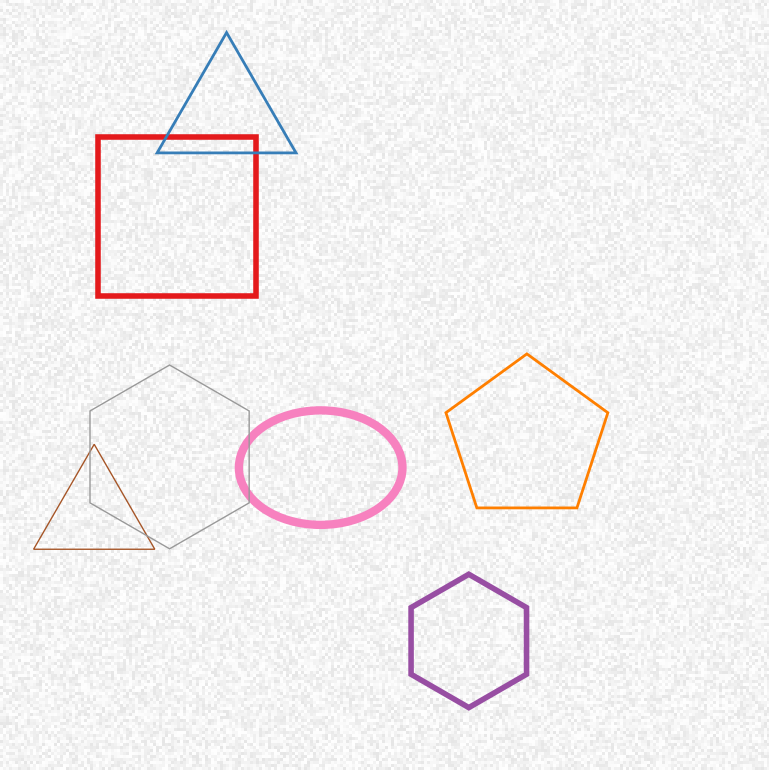[{"shape": "square", "thickness": 2, "radius": 0.51, "center": [0.23, 0.719]}, {"shape": "triangle", "thickness": 1, "radius": 0.52, "center": [0.294, 0.854]}, {"shape": "hexagon", "thickness": 2, "radius": 0.43, "center": [0.609, 0.168]}, {"shape": "pentagon", "thickness": 1, "radius": 0.55, "center": [0.684, 0.43]}, {"shape": "triangle", "thickness": 0.5, "radius": 0.45, "center": [0.122, 0.332]}, {"shape": "oval", "thickness": 3, "radius": 0.53, "center": [0.416, 0.393]}, {"shape": "hexagon", "thickness": 0.5, "radius": 0.6, "center": [0.22, 0.407]}]